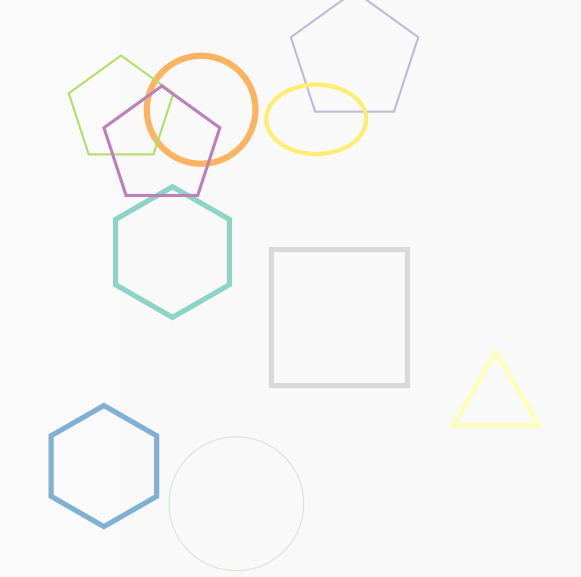[{"shape": "hexagon", "thickness": 2.5, "radius": 0.57, "center": [0.297, 0.563]}, {"shape": "triangle", "thickness": 2, "radius": 0.42, "center": [0.853, 0.305]}, {"shape": "pentagon", "thickness": 1, "radius": 0.58, "center": [0.61, 0.899]}, {"shape": "hexagon", "thickness": 2.5, "radius": 0.52, "center": [0.179, 0.192]}, {"shape": "circle", "thickness": 3, "radius": 0.47, "center": [0.346, 0.809]}, {"shape": "pentagon", "thickness": 1, "radius": 0.47, "center": [0.208, 0.808]}, {"shape": "square", "thickness": 2.5, "radius": 0.59, "center": [0.583, 0.45]}, {"shape": "pentagon", "thickness": 1.5, "radius": 0.52, "center": [0.279, 0.745]}, {"shape": "circle", "thickness": 0.5, "radius": 0.58, "center": [0.407, 0.127]}, {"shape": "oval", "thickness": 2, "radius": 0.43, "center": [0.544, 0.793]}]